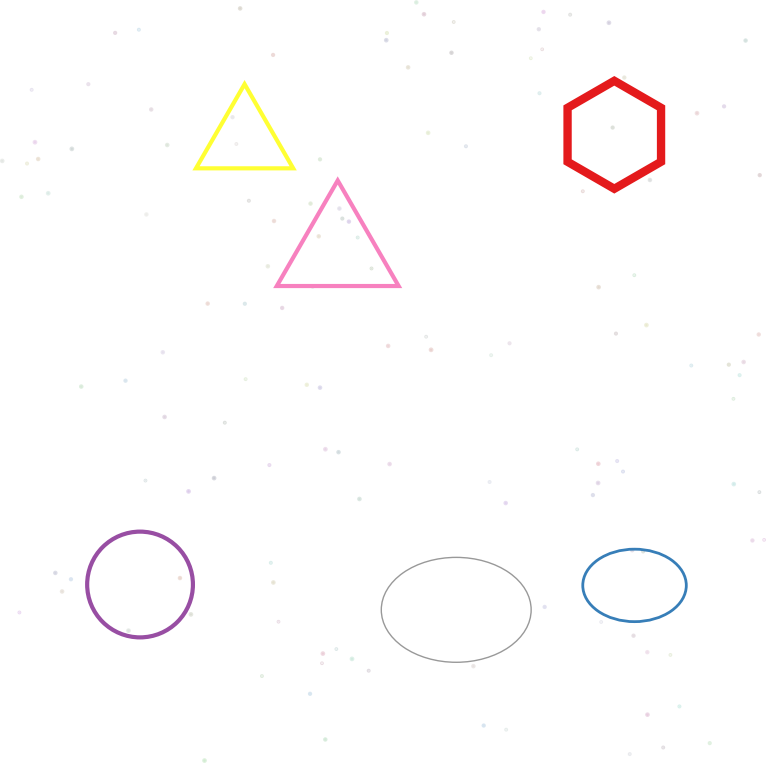[{"shape": "hexagon", "thickness": 3, "radius": 0.35, "center": [0.798, 0.825]}, {"shape": "oval", "thickness": 1, "radius": 0.34, "center": [0.824, 0.24]}, {"shape": "circle", "thickness": 1.5, "radius": 0.34, "center": [0.182, 0.241]}, {"shape": "triangle", "thickness": 1.5, "radius": 0.36, "center": [0.318, 0.818]}, {"shape": "triangle", "thickness": 1.5, "radius": 0.46, "center": [0.439, 0.674]}, {"shape": "oval", "thickness": 0.5, "radius": 0.49, "center": [0.592, 0.208]}]